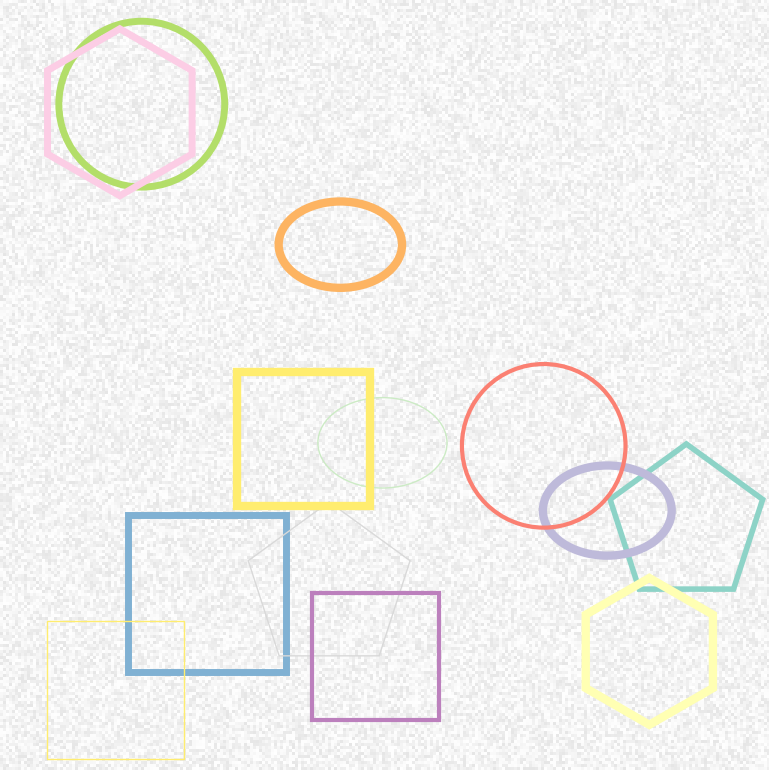[{"shape": "pentagon", "thickness": 2, "radius": 0.52, "center": [0.891, 0.319]}, {"shape": "hexagon", "thickness": 3, "radius": 0.48, "center": [0.843, 0.154]}, {"shape": "oval", "thickness": 3, "radius": 0.42, "center": [0.789, 0.337]}, {"shape": "circle", "thickness": 1.5, "radius": 0.53, "center": [0.706, 0.421]}, {"shape": "square", "thickness": 2.5, "radius": 0.51, "center": [0.269, 0.229]}, {"shape": "oval", "thickness": 3, "radius": 0.4, "center": [0.442, 0.682]}, {"shape": "circle", "thickness": 2.5, "radius": 0.54, "center": [0.184, 0.865]}, {"shape": "hexagon", "thickness": 2.5, "radius": 0.54, "center": [0.156, 0.854]}, {"shape": "pentagon", "thickness": 0.5, "radius": 0.55, "center": [0.427, 0.238]}, {"shape": "square", "thickness": 1.5, "radius": 0.41, "center": [0.487, 0.147]}, {"shape": "oval", "thickness": 0.5, "radius": 0.42, "center": [0.497, 0.425]}, {"shape": "square", "thickness": 3, "radius": 0.43, "center": [0.394, 0.43]}, {"shape": "square", "thickness": 0.5, "radius": 0.45, "center": [0.15, 0.104]}]